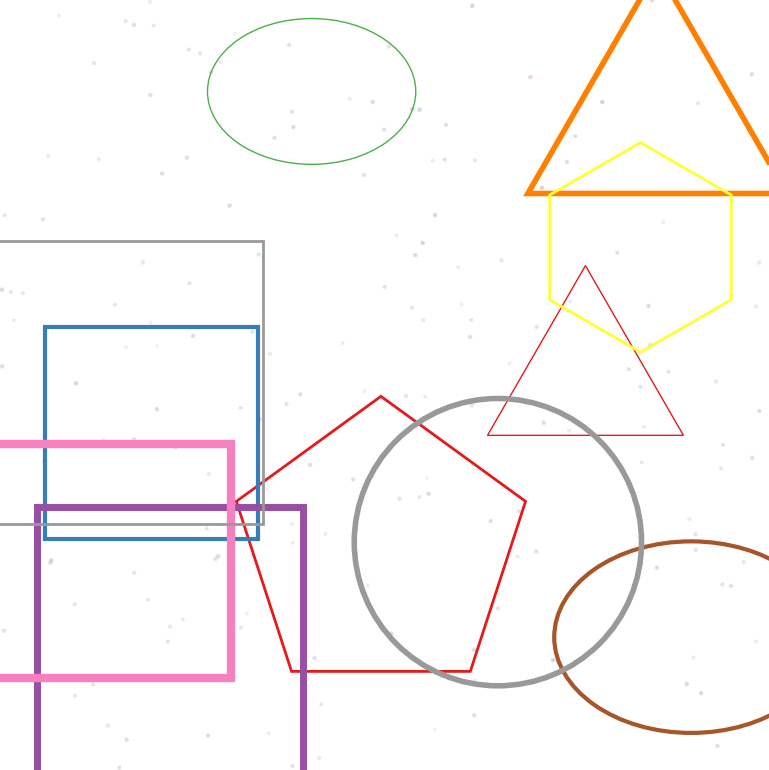[{"shape": "pentagon", "thickness": 1, "radius": 0.99, "center": [0.495, 0.288]}, {"shape": "triangle", "thickness": 0.5, "radius": 0.73, "center": [0.76, 0.508]}, {"shape": "square", "thickness": 1.5, "radius": 0.69, "center": [0.197, 0.437]}, {"shape": "oval", "thickness": 0.5, "radius": 0.68, "center": [0.405, 0.881]}, {"shape": "square", "thickness": 2.5, "radius": 0.86, "center": [0.221, 0.169]}, {"shape": "triangle", "thickness": 2, "radius": 0.97, "center": [0.854, 0.846]}, {"shape": "hexagon", "thickness": 1, "radius": 0.68, "center": [0.832, 0.679]}, {"shape": "oval", "thickness": 1.5, "radius": 0.89, "center": [0.897, 0.173]}, {"shape": "square", "thickness": 3, "radius": 0.76, "center": [0.148, 0.271]}, {"shape": "circle", "thickness": 2, "radius": 0.93, "center": [0.647, 0.296]}, {"shape": "square", "thickness": 1, "radius": 0.92, "center": [0.158, 0.503]}]